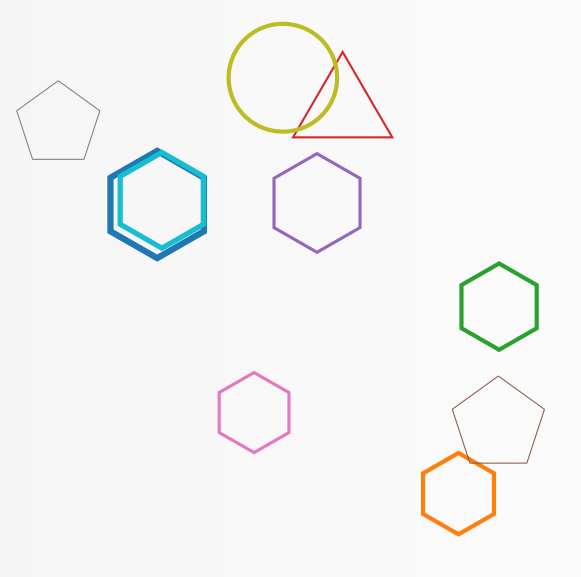[{"shape": "hexagon", "thickness": 3, "radius": 0.46, "center": [0.27, 0.645]}, {"shape": "hexagon", "thickness": 2, "radius": 0.35, "center": [0.789, 0.144]}, {"shape": "hexagon", "thickness": 2, "radius": 0.37, "center": [0.859, 0.468]}, {"shape": "triangle", "thickness": 1, "radius": 0.49, "center": [0.59, 0.811]}, {"shape": "hexagon", "thickness": 1.5, "radius": 0.43, "center": [0.545, 0.648]}, {"shape": "pentagon", "thickness": 0.5, "radius": 0.42, "center": [0.857, 0.265]}, {"shape": "hexagon", "thickness": 1.5, "radius": 0.35, "center": [0.437, 0.285]}, {"shape": "pentagon", "thickness": 0.5, "radius": 0.38, "center": [0.1, 0.784]}, {"shape": "circle", "thickness": 2, "radius": 0.47, "center": [0.487, 0.865]}, {"shape": "hexagon", "thickness": 2.5, "radius": 0.41, "center": [0.279, 0.652]}]